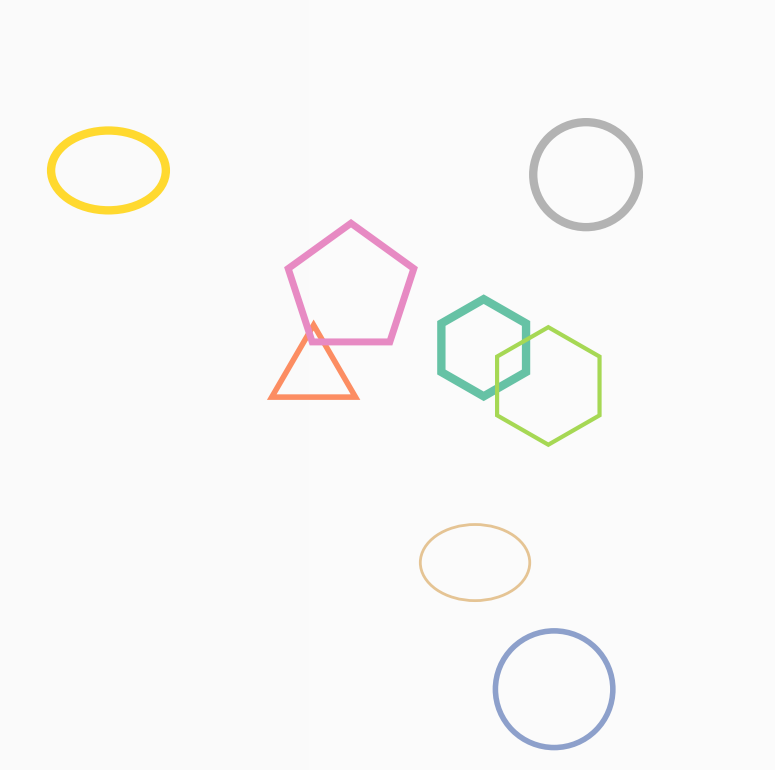[{"shape": "hexagon", "thickness": 3, "radius": 0.32, "center": [0.624, 0.548]}, {"shape": "triangle", "thickness": 2, "radius": 0.31, "center": [0.405, 0.515]}, {"shape": "circle", "thickness": 2, "radius": 0.38, "center": [0.715, 0.105]}, {"shape": "pentagon", "thickness": 2.5, "radius": 0.43, "center": [0.453, 0.625]}, {"shape": "hexagon", "thickness": 1.5, "radius": 0.38, "center": [0.708, 0.499]}, {"shape": "oval", "thickness": 3, "radius": 0.37, "center": [0.14, 0.779]}, {"shape": "oval", "thickness": 1, "radius": 0.35, "center": [0.613, 0.269]}, {"shape": "circle", "thickness": 3, "radius": 0.34, "center": [0.756, 0.773]}]